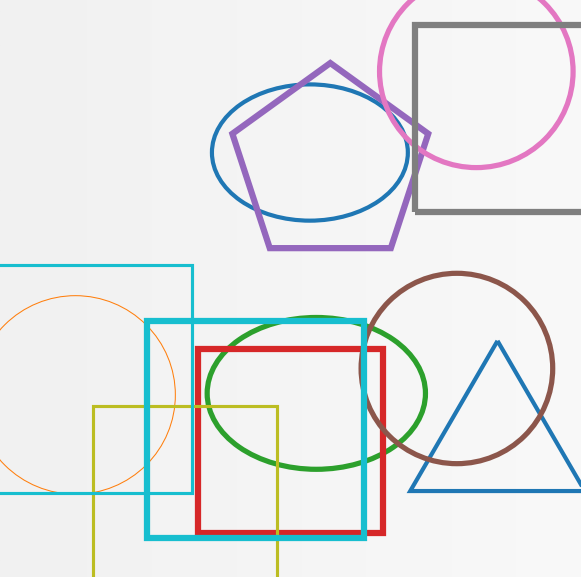[{"shape": "triangle", "thickness": 2, "radius": 0.87, "center": [0.856, 0.236]}, {"shape": "oval", "thickness": 2, "radius": 0.84, "center": [0.533, 0.735]}, {"shape": "circle", "thickness": 0.5, "radius": 0.86, "center": [0.13, 0.315]}, {"shape": "oval", "thickness": 2.5, "radius": 0.94, "center": [0.544, 0.318]}, {"shape": "square", "thickness": 3, "radius": 0.8, "center": [0.499, 0.236]}, {"shape": "pentagon", "thickness": 3, "radius": 0.89, "center": [0.568, 0.713]}, {"shape": "circle", "thickness": 2.5, "radius": 0.82, "center": [0.786, 0.361]}, {"shape": "circle", "thickness": 2.5, "radius": 0.83, "center": [0.819, 0.875]}, {"shape": "square", "thickness": 3, "radius": 0.81, "center": [0.876, 0.794]}, {"shape": "square", "thickness": 1.5, "radius": 0.79, "center": [0.318, 0.138]}, {"shape": "square", "thickness": 3, "radius": 0.94, "center": [0.44, 0.256]}, {"shape": "square", "thickness": 1.5, "radius": 0.99, "center": [0.134, 0.343]}]